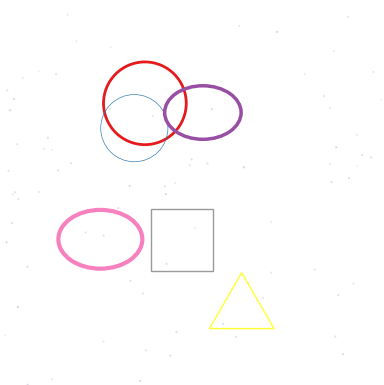[{"shape": "circle", "thickness": 2, "radius": 0.54, "center": [0.376, 0.732]}, {"shape": "circle", "thickness": 0.5, "radius": 0.44, "center": [0.349, 0.667]}, {"shape": "oval", "thickness": 2.5, "radius": 0.5, "center": [0.527, 0.708]}, {"shape": "triangle", "thickness": 1, "radius": 0.48, "center": [0.628, 0.195]}, {"shape": "oval", "thickness": 3, "radius": 0.55, "center": [0.261, 0.378]}, {"shape": "square", "thickness": 1, "radius": 0.41, "center": [0.473, 0.376]}]